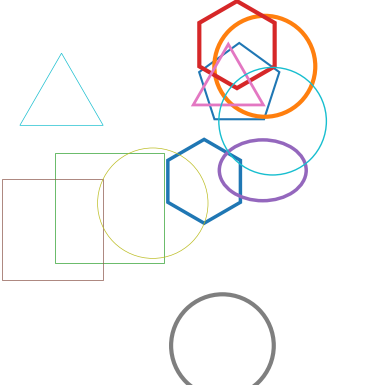[{"shape": "hexagon", "thickness": 2.5, "radius": 0.54, "center": [0.53, 0.529]}, {"shape": "pentagon", "thickness": 1.5, "radius": 0.55, "center": [0.621, 0.779]}, {"shape": "circle", "thickness": 3, "radius": 0.66, "center": [0.688, 0.828]}, {"shape": "square", "thickness": 0.5, "radius": 0.71, "center": [0.284, 0.46]}, {"shape": "hexagon", "thickness": 3, "radius": 0.56, "center": [0.616, 0.884]}, {"shape": "oval", "thickness": 2.5, "radius": 0.56, "center": [0.682, 0.558]}, {"shape": "square", "thickness": 0.5, "radius": 0.65, "center": [0.137, 0.404]}, {"shape": "triangle", "thickness": 2, "radius": 0.53, "center": [0.593, 0.78]}, {"shape": "circle", "thickness": 3, "radius": 0.67, "center": [0.578, 0.102]}, {"shape": "circle", "thickness": 0.5, "radius": 0.72, "center": [0.397, 0.472]}, {"shape": "triangle", "thickness": 0.5, "radius": 0.62, "center": [0.16, 0.737]}, {"shape": "circle", "thickness": 1, "radius": 0.7, "center": [0.708, 0.685]}]